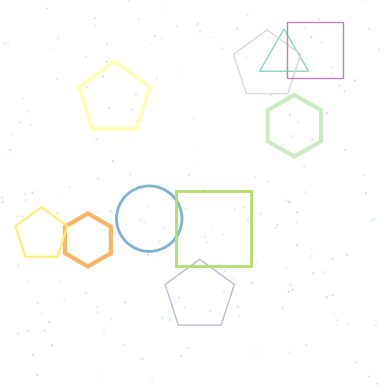[{"shape": "triangle", "thickness": 1, "radius": 0.37, "center": [0.738, 0.852]}, {"shape": "pentagon", "thickness": 2.5, "radius": 0.49, "center": [0.297, 0.744]}, {"shape": "pentagon", "thickness": 1, "radius": 0.47, "center": [0.519, 0.232]}, {"shape": "circle", "thickness": 2, "radius": 0.43, "center": [0.388, 0.432]}, {"shape": "hexagon", "thickness": 3, "radius": 0.34, "center": [0.228, 0.377]}, {"shape": "square", "thickness": 2, "radius": 0.49, "center": [0.554, 0.407]}, {"shape": "pentagon", "thickness": 1, "radius": 0.46, "center": [0.694, 0.831]}, {"shape": "square", "thickness": 1, "radius": 0.37, "center": [0.818, 0.87]}, {"shape": "hexagon", "thickness": 3, "radius": 0.4, "center": [0.764, 0.673]}, {"shape": "pentagon", "thickness": 1.5, "radius": 0.36, "center": [0.108, 0.391]}]